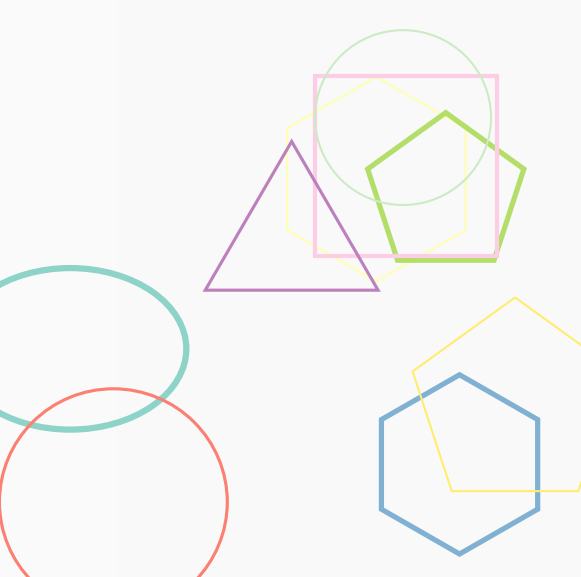[{"shape": "oval", "thickness": 3, "radius": 1.0, "center": [0.121, 0.395]}, {"shape": "hexagon", "thickness": 1, "radius": 0.88, "center": [0.647, 0.689]}, {"shape": "circle", "thickness": 1.5, "radius": 0.98, "center": [0.195, 0.13]}, {"shape": "hexagon", "thickness": 2.5, "radius": 0.78, "center": [0.791, 0.195]}, {"shape": "pentagon", "thickness": 2.5, "radius": 0.71, "center": [0.767, 0.663]}, {"shape": "square", "thickness": 2, "radius": 0.78, "center": [0.698, 0.712]}, {"shape": "triangle", "thickness": 1.5, "radius": 0.86, "center": [0.502, 0.582]}, {"shape": "circle", "thickness": 1, "radius": 0.76, "center": [0.693, 0.796]}, {"shape": "pentagon", "thickness": 1, "radius": 0.93, "center": [0.886, 0.299]}]